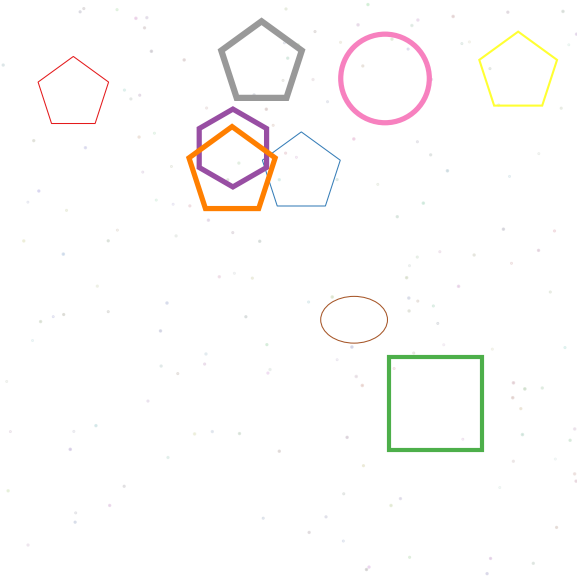[{"shape": "pentagon", "thickness": 0.5, "radius": 0.32, "center": [0.127, 0.837]}, {"shape": "pentagon", "thickness": 0.5, "radius": 0.35, "center": [0.522, 0.7]}, {"shape": "square", "thickness": 2, "radius": 0.4, "center": [0.754, 0.3]}, {"shape": "hexagon", "thickness": 2.5, "radius": 0.34, "center": [0.403, 0.743]}, {"shape": "pentagon", "thickness": 2.5, "radius": 0.39, "center": [0.402, 0.701]}, {"shape": "pentagon", "thickness": 1, "radius": 0.35, "center": [0.897, 0.874]}, {"shape": "oval", "thickness": 0.5, "radius": 0.29, "center": [0.613, 0.445]}, {"shape": "circle", "thickness": 2.5, "radius": 0.38, "center": [0.667, 0.863]}, {"shape": "pentagon", "thickness": 3, "radius": 0.37, "center": [0.453, 0.889]}]